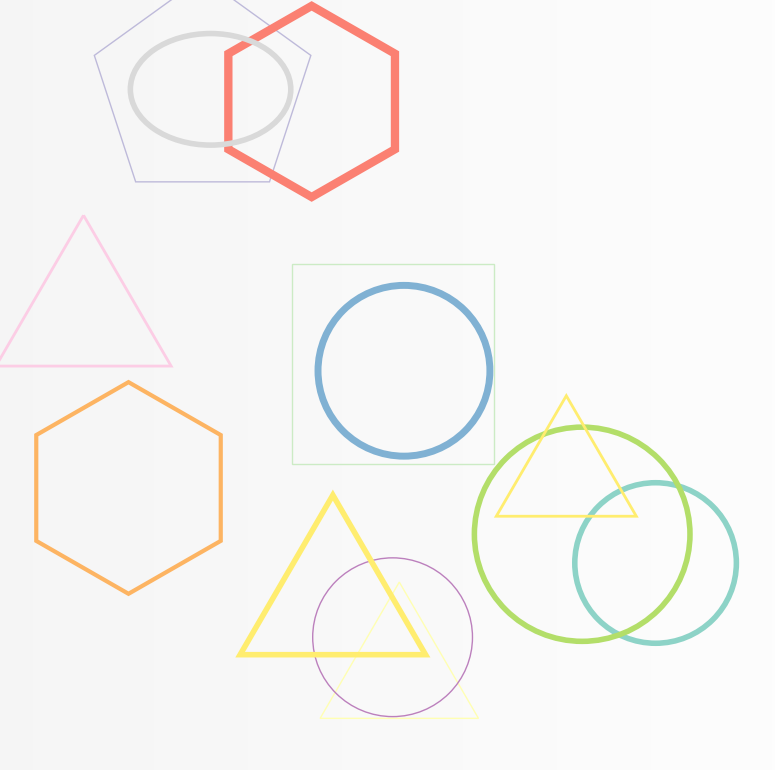[{"shape": "circle", "thickness": 2, "radius": 0.52, "center": [0.846, 0.269]}, {"shape": "triangle", "thickness": 0.5, "radius": 0.59, "center": [0.515, 0.126]}, {"shape": "pentagon", "thickness": 0.5, "radius": 0.73, "center": [0.261, 0.883]}, {"shape": "hexagon", "thickness": 3, "radius": 0.62, "center": [0.402, 0.868]}, {"shape": "circle", "thickness": 2.5, "radius": 0.55, "center": [0.521, 0.518]}, {"shape": "hexagon", "thickness": 1.5, "radius": 0.69, "center": [0.166, 0.366]}, {"shape": "circle", "thickness": 2, "radius": 0.7, "center": [0.751, 0.306]}, {"shape": "triangle", "thickness": 1, "radius": 0.65, "center": [0.108, 0.59]}, {"shape": "oval", "thickness": 2, "radius": 0.52, "center": [0.272, 0.884]}, {"shape": "circle", "thickness": 0.5, "radius": 0.52, "center": [0.507, 0.172]}, {"shape": "square", "thickness": 0.5, "radius": 0.65, "center": [0.507, 0.527]}, {"shape": "triangle", "thickness": 2, "radius": 0.69, "center": [0.429, 0.219]}, {"shape": "triangle", "thickness": 1, "radius": 0.52, "center": [0.731, 0.382]}]